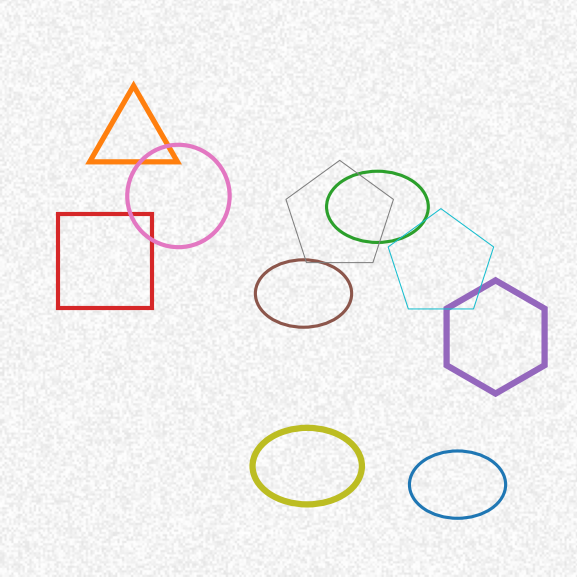[{"shape": "oval", "thickness": 1.5, "radius": 0.42, "center": [0.792, 0.16]}, {"shape": "triangle", "thickness": 2.5, "radius": 0.44, "center": [0.231, 0.763]}, {"shape": "oval", "thickness": 1.5, "radius": 0.44, "center": [0.654, 0.641]}, {"shape": "square", "thickness": 2, "radius": 0.41, "center": [0.182, 0.547]}, {"shape": "hexagon", "thickness": 3, "radius": 0.49, "center": [0.858, 0.416]}, {"shape": "oval", "thickness": 1.5, "radius": 0.42, "center": [0.526, 0.491]}, {"shape": "circle", "thickness": 2, "radius": 0.44, "center": [0.309, 0.66]}, {"shape": "pentagon", "thickness": 0.5, "radius": 0.49, "center": [0.588, 0.624]}, {"shape": "oval", "thickness": 3, "radius": 0.47, "center": [0.532, 0.192]}, {"shape": "pentagon", "thickness": 0.5, "radius": 0.48, "center": [0.763, 0.542]}]